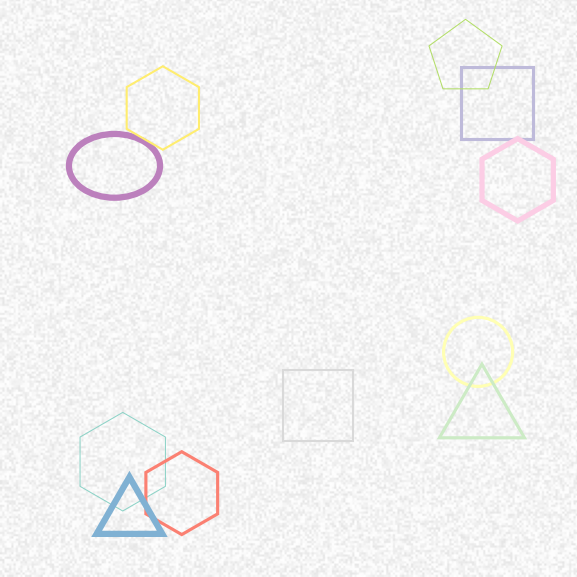[{"shape": "hexagon", "thickness": 0.5, "radius": 0.43, "center": [0.213, 0.2]}, {"shape": "circle", "thickness": 1.5, "radius": 0.3, "center": [0.828, 0.39]}, {"shape": "square", "thickness": 1.5, "radius": 0.31, "center": [0.86, 0.821]}, {"shape": "hexagon", "thickness": 1.5, "radius": 0.36, "center": [0.315, 0.145]}, {"shape": "triangle", "thickness": 3, "radius": 0.33, "center": [0.224, 0.107]}, {"shape": "pentagon", "thickness": 0.5, "radius": 0.33, "center": [0.806, 0.899]}, {"shape": "hexagon", "thickness": 2.5, "radius": 0.36, "center": [0.896, 0.688]}, {"shape": "square", "thickness": 1, "radius": 0.3, "center": [0.551, 0.297]}, {"shape": "oval", "thickness": 3, "radius": 0.39, "center": [0.198, 0.712]}, {"shape": "triangle", "thickness": 1.5, "radius": 0.42, "center": [0.835, 0.284]}, {"shape": "hexagon", "thickness": 1, "radius": 0.36, "center": [0.282, 0.812]}]